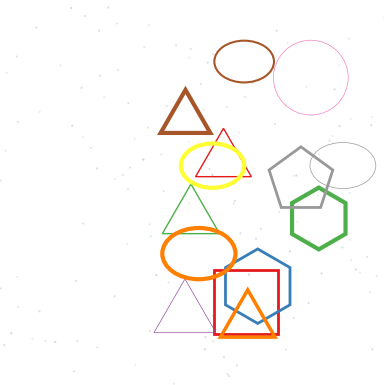[{"shape": "square", "thickness": 2, "radius": 0.41, "center": [0.639, 0.215]}, {"shape": "triangle", "thickness": 1, "radius": 0.42, "center": [0.58, 0.583]}, {"shape": "hexagon", "thickness": 2, "radius": 0.48, "center": [0.669, 0.257]}, {"shape": "triangle", "thickness": 1, "radius": 0.43, "center": [0.496, 0.436]}, {"shape": "hexagon", "thickness": 3, "radius": 0.4, "center": [0.828, 0.432]}, {"shape": "triangle", "thickness": 0.5, "radius": 0.47, "center": [0.48, 0.182]}, {"shape": "triangle", "thickness": 2.5, "radius": 0.41, "center": [0.643, 0.165]}, {"shape": "oval", "thickness": 3, "radius": 0.48, "center": [0.517, 0.341]}, {"shape": "oval", "thickness": 3, "radius": 0.41, "center": [0.552, 0.57]}, {"shape": "oval", "thickness": 1.5, "radius": 0.39, "center": [0.634, 0.84]}, {"shape": "triangle", "thickness": 3, "radius": 0.37, "center": [0.482, 0.692]}, {"shape": "circle", "thickness": 0.5, "radius": 0.49, "center": [0.807, 0.798]}, {"shape": "pentagon", "thickness": 2, "radius": 0.44, "center": [0.782, 0.532]}, {"shape": "oval", "thickness": 0.5, "radius": 0.43, "center": [0.891, 0.57]}]